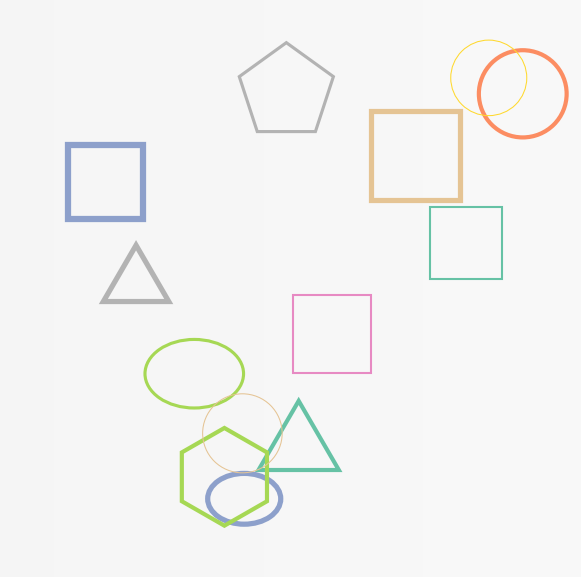[{"shape": "triangle", "thickness": 2, "radius": 0.4, "center": [0.514, 0.225]}, {"shape": "square", "thickness": 1, "radius": 0.31, "center": [0.801, 0.579]}, {"shape": "circle", "thickness": 2, "radius": 0.38, "center": [0.899, 0.837]}, {"shape": "square", "thickness": 3, "radius": 0.32, "center": [0.182, 0.684]}, {"shape": "oval", "thickness": 2.5, "radius": 0.31, "center": [0.42, 0.135]}, {"shape": "square", "thickness": 1, "radius": 0.34, "center": [0.571, 0.42]}, {"shape": "hexagon", "thickness": 2, "radius": 0.42, "center": [0.386, 0.173]}, {"shape": "oval", "thickness": 1.5, "radius": 0.42, "center": [0.334, 0.352]}, {"shape": "circle", "thickness": 0.5, "radius": 0.33, "center": [0.841, 0.864]}, {"shape": "square", "thickness": 2.5, "radius": 0.39, "center": [0.715, 0.729]}, {"shape": "circle", "thickness": 0.5, "radius": 0.34, "center": [0.417, 0.249]}, {"shape": "triangle", "thickness": 2.5, "radius": 0.32, "center": [0.234, 0.509]}, {"shape": "pentagon", "thickness": 1.5, "radius": 0.43, "center": [0.493, 0.84]}]